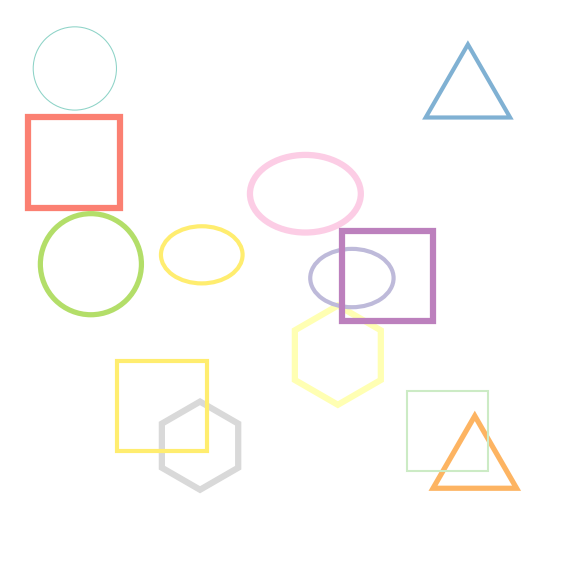[{"shape": "circle", "thickness": 0.5, "radius": 0.36, "center": [0.13, 0.881]}, {"shape": "hexagon", "thickness": 3, "radius": 0.43, "center": [0.585, 0.384]}, {"shape": "oval", "thickness": 2, "radius": 0.36, "center": [0.609, 0.518]}, {"shape": "square", "thickness": 3, "radius": 0.4, "center": [0.128, 0.718]}, {"shape": "triangle", "thickness": 2, "radius": 0.42, "center": [0.81, 0.838]}, {"shape": "triangle", "thickness": 2.5, "radius": 0.42, "center": [0.822, 0.195]}, {"shape": "circle", "thickness": 2.5, "radius": 0.44, "center": [0.157, 0.542]}, {"shape": "oval", "thickness": 3, "radius": 0.48, "center": [0.529, 0.664]}, {"shape": "hexagon", "thickness": 3, "radius": 0.38, "center": [0.346, 0.227]}, {"shape": "square", "thickness": 3, "radius": 0.39, "center": [0.671, 0.521]}, {"shape": "square", "thickness": 1, "radius": 0.35, "center": [0.775, 0.253]}, {"shape": "oval", "thickness": 2, "radius": 0.35, "center": [0.349, 0.558]}, {"shape": "square", "thickness": 2, "radius": 0.39, "center": [0.281, 0.296]}]